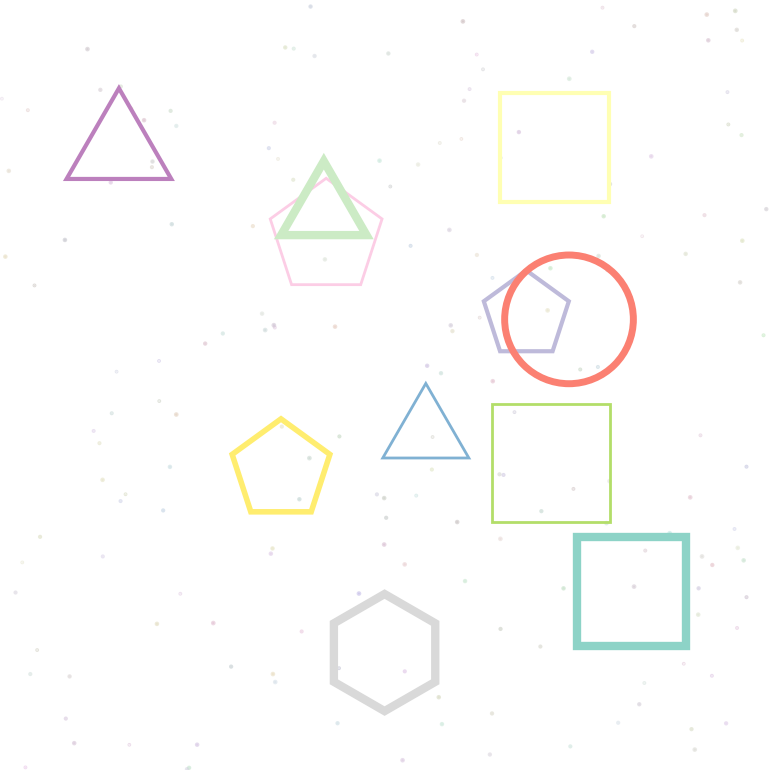[{"shape": "square", "thickness": 3, "radius": 0.35, "center": [0.82, 0.232]}, {"shape": "square", "thickness": 1.5, "radius": 0.35, "center": [0.721, 0.809]}, {"shape": "pentagon", "thickness": 1.5, "radius": 0.29, "center": [0.684, 0.591]}, {"shape": "circle", "thickness": 2.5, "radius": 0.42, "center": [0.739, 0.585]}, {"shape": "triangle", "thickness": 1, "radius": 0.32, "center": [0.553, 0.437]}, {"shape": "square", "thickness": 1, "radius": 0.38, "center": [0.715, 0.399]}, {"shape": "pentagon", "thickness": 1, "radius": 0.38, "center": [0.424, 0.692]}, {"shape": "hexagon", "thickness": 3, "radius": 0.38, "center": [0.499, 0.153]}, {"shape": "triangle", "thickness": 1.5, "radius": 0.39, "center": [0.154, 0.807]}, {"shape": "triangle", "thickness": 3, "radius": 0.32, "center": [0.421, 0.727]}, {"shape": "pentagon", "thickness": 2, "radius": 0.33, "center": [0.365, 0.389]}]